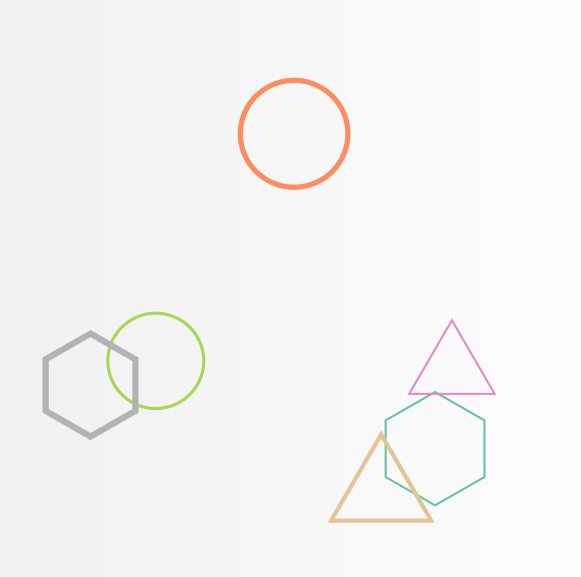[{"shape": "hexagon", "thickness": 1, "radius": 0.49, "center": [0.748, 0.222]}, {"shape": "circle", "thickness": 2.5, "radius": 0.46, "center": [0.506, 0.767]}, {"shape": "triangle", "thickness": 1, "radius": 0.42, "center": [0.777, 0.36]}, {"shape": "circle", "thickness": 1.5, "radius": 0.41, "center": [0.268, 0.374]}, {"shape": "triangle", "thickness": 2, "radius": 0.5, "center": [0.656, 0.147]}, {"shape": "hexagon", "thickness": 3, "radius": 0.45, "center": [0.156, 0.332]}]